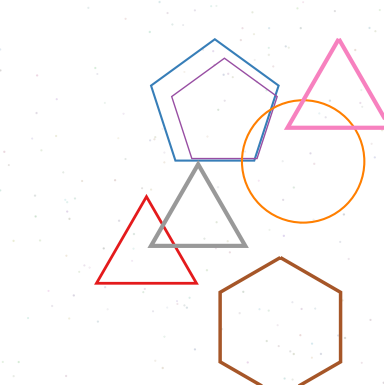[{"shape": "triangle", "thickness": 2, "radius": 0.75, "center": [0.38, 0.339]}, {"shape": "pentagon", "thickness": 1.5, "radius": 0.87, "center": [0.558, 0.724]}, {"shape": "pentagon", "thickness": 1, "radius": 0.72, "center": [0.583, 0.705]}, {"shape": "circle", "thickness": 1.5, "radius": 0.79, "center": [0.787, 0.581]}, {"shape": "hexagon", "thickness": 2.5, "radius": 0.9, "center": [0.728, 0.15]}, {"shape": "triangle", "thickness": 3, "radius": 0.77, "center": [0.88, 0.745]}, {"shape": "triangle", "thickness": 3, "radius": 0.71, "center": [0.515, 0.432]}]